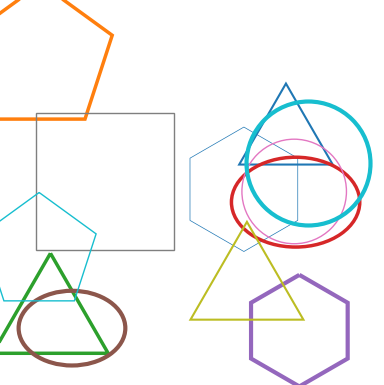[{"shape": "hexagon", "thickness": 0.5, "radius": 0.81, "center": [0.633, 0.508]}, {"shape": "triangle", "thickness": 1.5, "radius": 0.7, "center": [0.743, 0.643]}, {"shape": "pentagon", "thickness": 2.5, "radius": 0.97, "center": [0.106, 0.848]}, {"shape": "triangle", "thickness": 2.5, "radius": 0.87, "center": [0.131, 0.169]}, {"shape": "oval", "thickness": 2.5, "radius": 0.83, "center": [0.768, 0.475]}, {"shape": "hexagon", "thickness": 3, "radius": 0.72, "center": [0.778, 0.141]}, {"shape": "oval", "thickness": 3, "radius": 0.69, "center": [0.187, 0.148]}, {"shape": "circle", "thickness": 1, "radius": 0.68, "center": [0.764, 0.503]}, {"shape": "square", "thickness": 1, "radius": 0.89, "center": [0.273, 0.529]}, {"shape": "triangle", "thickness": 1.5, "radius": 0.85, "center": [0.641, 0.254]}, {"shape": "pentagon", "thickness": 1, "radius": 0.78, "center": [0.102, 0.344]}, {"shape": "circle", "thickness": 3, "radius": 0.81, "center": [0.801, 0.575]}]